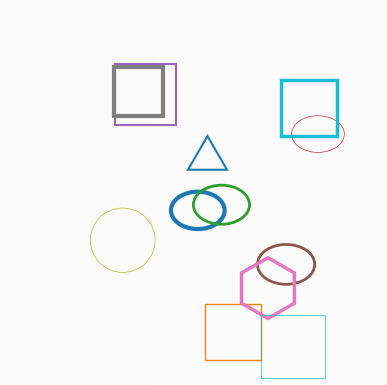[{"shape": "triangle", "thickness": 1.5, "radius": 0.29, "center": [0.535, 0.588]}, {"shape": "oval", "thickness": 3, "radius": 0.35, "center": [0.51, 0.454]}, {"shape": "square", "thickness": 1, "radius": 0.36, "center": [0.601, 0.138]}, {"shape": "oval", "thickness": 2, "radius": 0.36, "center": [0.572, 0.468]}, {"shape": "oval", "thickness": 0.5, "radius": 0.34, "center": [0.821, 0.652]}, {"shape": "square", "thickness": 1.5, "radius": 0.39, "center": [0.375, 0.755]}, {"shape": "oval", "thickness": 2, "radius": 0.37, "center": [0.738, 0.313]}, {"shape": "hexagon", "thickness": 2.5, "radius": 0.39, "center": [0.691, 0.252]}, {"shape": "square", "thickness": 3, "radius": 0.32, "center": [0.358, 0.763]}, {"shape": "circle", "thickness": 0.5, "radius": 0.42, "center": [0.317, 0.376]}, {"shape": "square", "thickness": 2.5, "radius": 0.36, "center": [0.797, 0.72]}, {"shape": "square", "thickness": 0.5, "radius": 0.41, "center": [0.756, 0.1]}]